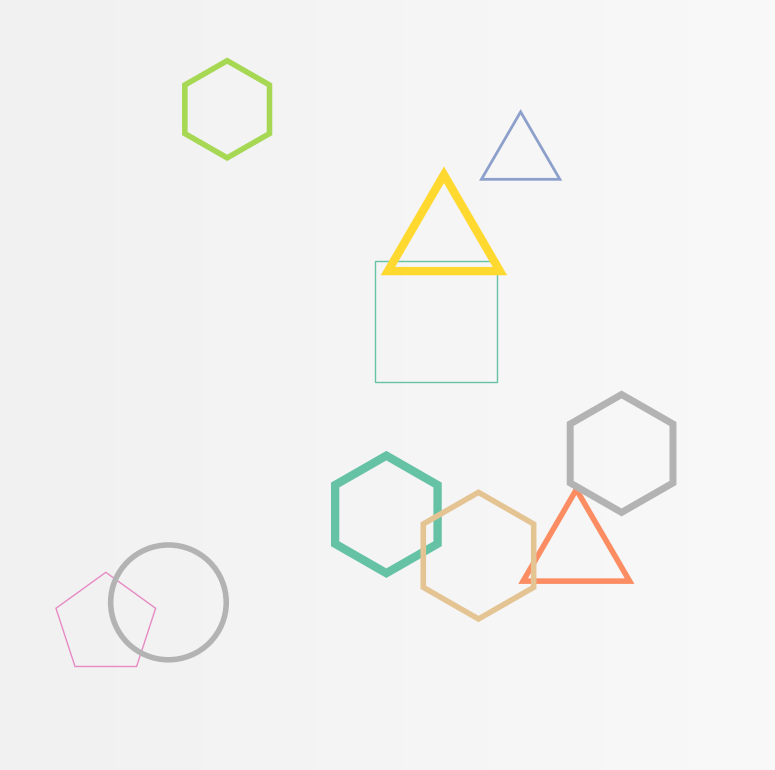[{"shape": "hexagon", "thickness": 3, "radius": 0.38, "center": [0.499, 0.332]}, {"shape": "square", "thickness": 0.5, "radius": 0.39, "center": [0.563, 0.583]}, {"shape": "triangle", "thickness": 2, "radius": 0.4, "center": [0.744, 0.285]}, {"shape": "triangle", "thickness": 1, "radius": 0.29, "center": [0.672, 0.796]}, {"shape": "pentagon", "thickness": 0.5, "radius": 0.34, "center": [0.137, 0.189]}, {"shape": "hexagon", "thickness": 2, "radius": 0.32, "center": [0.293, 0.858]}, {"shape": "triangle", "thickness": 3, "radius": 0.42, "center": [0.573, 0.69]}, {"shape": "hexagon", "thickness": 2, "radius": 0.41, "center": [0.617, 0.278]}, {"shape": "circle", "thickness": 2, "radius": 0.37, "center": [0.217, 0.218]}, {"shape": "hexagon", "thickness": 2.5, "radius": 0.38, "center": [0.802, 0.411]}]